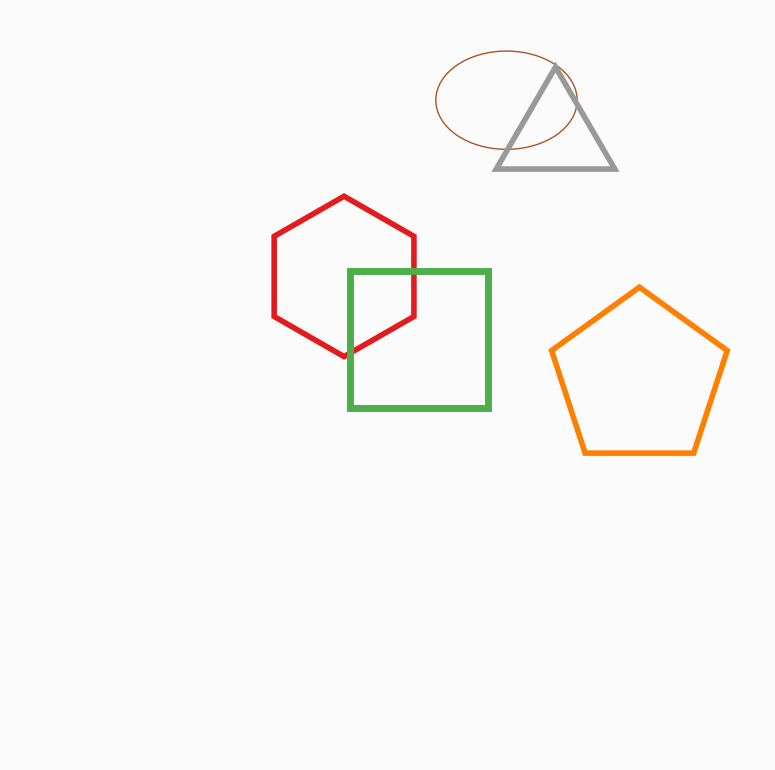[{"shape": "hexagon", "thickness": 2, "radius": 0.52, "center": [0.444, 0.641]}, {"shape": "square", "thickness": 2.5, "radius": 0.44, "center": [0.541, 0.559]}, {"shape": "pentagon", "thickness": 2, "radius": 0.6, "center": [0.825, 0.508]}, {"shape": "oval", "thickness": 0.5, "radius": 0.46, "center": [0.654, 0.87]}, {"shape": "triangle", "thickness": 2, "radius": 0.44, "center": [0.717, 0.825]}]